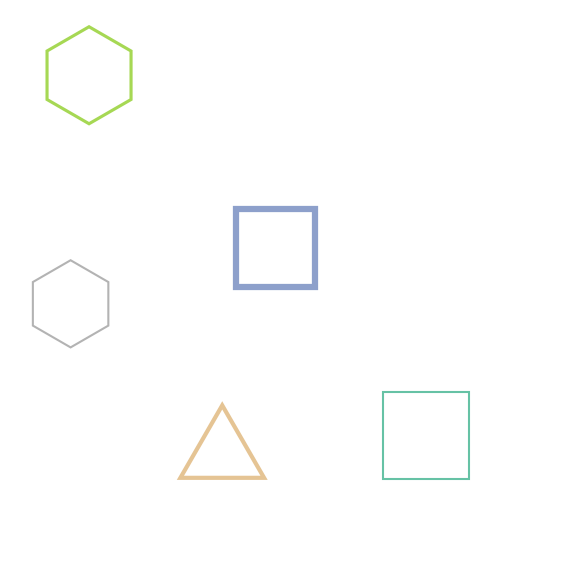[{"shape": "square", "thickness": 1, "radius": 0.37, "center": [0.737, 0.245]}, {"shape": "square", "thickness": 3, "radius": 0.34, "center": [0.478, 0.57]}, {"shape": "hexagon", "thickness": 1.5, "radius": 0.42, "center": [0.154, 0.869]}, {"shape": "triangle", "thickness": 2, "radius": 0.42, "center": [0.385, 0.214]}, {"shape": "hexagon", "thickness": 1, "radius": 0.38, "center": [0.122, 0.473]}]